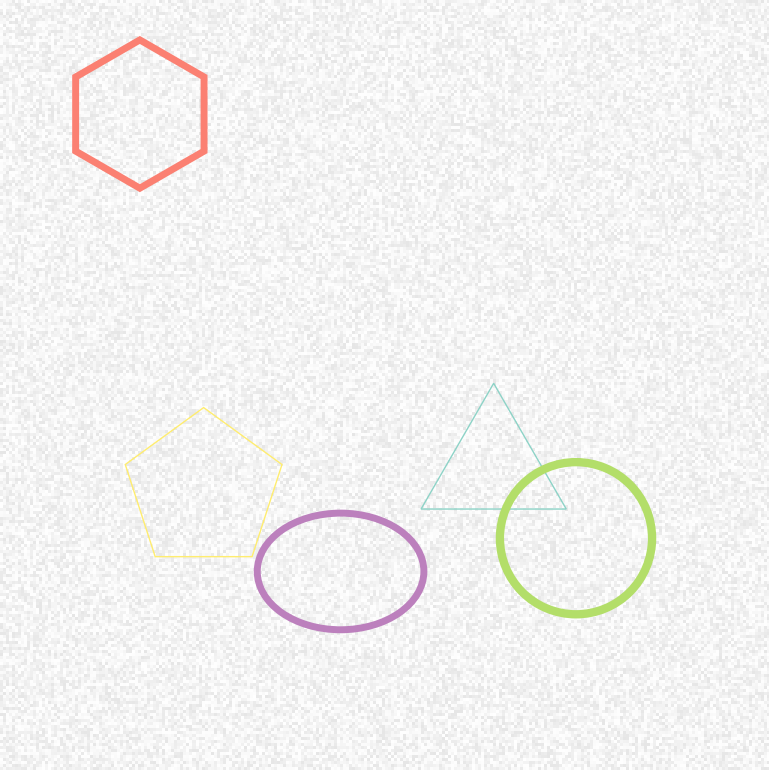[{"shape": "triangle", "thickness": 0.5, "radius": 0.54, "center": [0.641, 0.393]}, {"shape": "hexagon", "thickness": 2.5, "radius": 0.48, "center": [0.182, 0.852]}, {"shape": "circle", "thickness": 3, "radius": 0.49, "center": [0.748, 0.301]}, {"shape": "oval", "thickness": 2.5, "radius": 0.54, "center": [0.442, 0.258]}, {"shape": "pentagon", "thickness": 0.5, "radius": 0.54, "center": [0.264, 0.364]}]